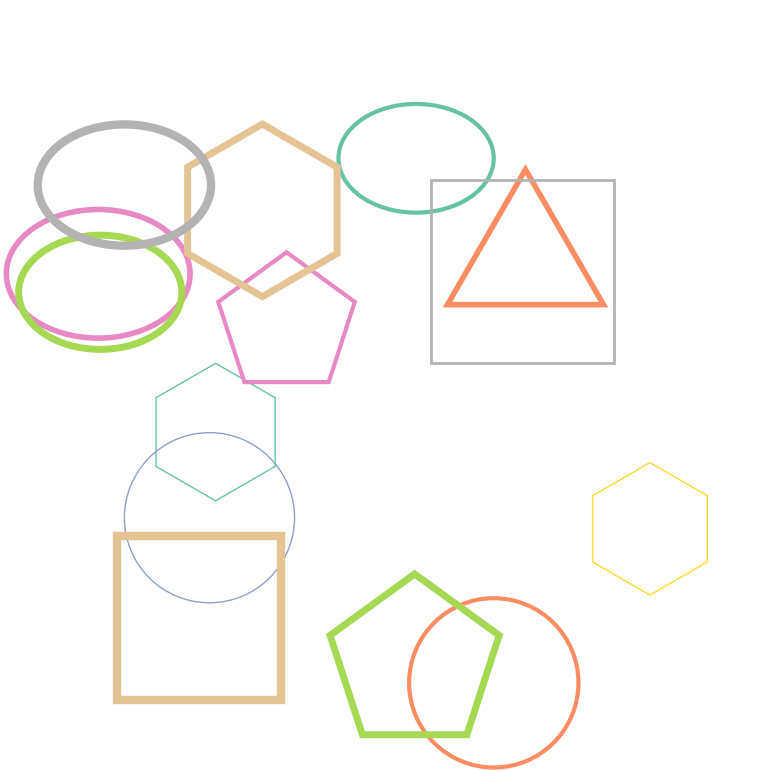[{"shape": "oval", "thickness": 1.5, "radius": 0.5, "center": [0.54, 0.794]}, {"shape": "hexagon", "thickness": 0.5, "radius": 0.45, "center": [0.28, 0.439]}, {"shape": "triangle", "thickness": 2, "radius": 0.58, "center": [0.682, 0.663]}, {"shape": "circle", "thickness": 1.5, "radius": 0.55, "center": [0.641, 0.113]}, {"shape": "circle", "thickness": 0.5, "radius": 0.55, "center": [0.272, 0.328]}, {"shape": "oval", "thickness": 2, "radius": 0.6, "center": [0.128, 0.644]}, {"shape": "pentagon", "thickness": 1.5, "radius": 0.47, "center": [0.372, 0.579]}, {"shape": "oval", "thickness": 2.5, "radius": 0.53, "center": [0.13, 0.62]}, {"shape": "pentagon", "thickness": 2.5, "radius": 0.58, "center": [0.538, 0.139]}, {"shape": "hexagon", "thickness": 0.5, "radius": 0.43, "center": [0.844, 0.313]}, {"shape": "hexagon", "thickness": 2.5, "radius": 0.56, "center": [0.341, 0.727]}, {"shape": "square", "thickness": 3, "radius": 0.53, "center": [0.259, 0.197]}, {"shape": "oval", "thickness": 3, "radius": 0.56, "center": [0.162, 0.76]}, {"shape": "square", "thickness": 1, "radius": 0.59, "center": [0.679, 0.647]}]